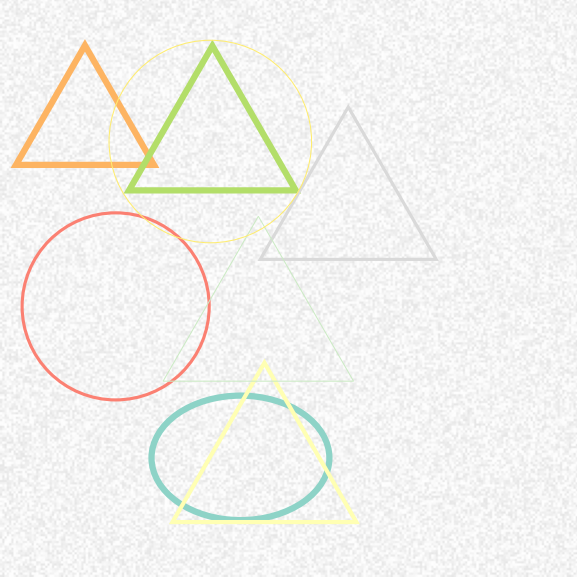[{"shape": "oval", "thickness": 3, "radius": 0.77, "center": [0.416, 0.206]}, {"shape": "triangle", "thickness": 2, "radius": 0.92, "center": [0.458, 0.187]}, {"shape": "circle", "thickness": 1.5, "radius": 0.81, "center": [0.2, 0.469]}, {"shape": "triangle", "thickness": 3, "radius": 0.69, "center": [0.147, 0.783]}, {"shape": "triangle", "thickness": 3, "radius": 0.83, "center": [0.368, 0.753]}, {"shape": "triangle", "thickness": 1.5, "radius": 0.88, "center": [0.603, 0.638]}, {"shape": "triangle", "thickness": 0.5, "radius": 0.95, "center": [0.447, 0.434]}, {"shape": "circle", "thickness": 0.5, "radius": 0.88, "center": [0.364, 0.754]}]